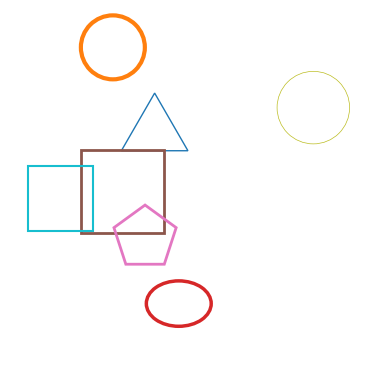[{"shape": "triangle", "thickness": 1, "radius": 0.5, "center": [0.402, 0.658]}, {"shape": "circle", "thickness": 3, "radius": 0.42, "center": [0.293, 0.877]}, {"shape": "oval", "thickness": 2.5, "radius": 0.42, "center": [0.464, 0.211]}, {"shape": "square", "thickness": 2, "radius": 0.54, "center": [0.319, 0.502]}, {"shape": "pentagon", "thickness": 2, "radius": 0.42, "center": [0.377, 0.382]}, {"shape": "circle", "thickness": 0.5, "radius": 0.47, "center": [0.814, 0.72]}, {"shape": "square", "thickness": 1.5, "radius": 0.42, "center": [0.158, 0.484]}]